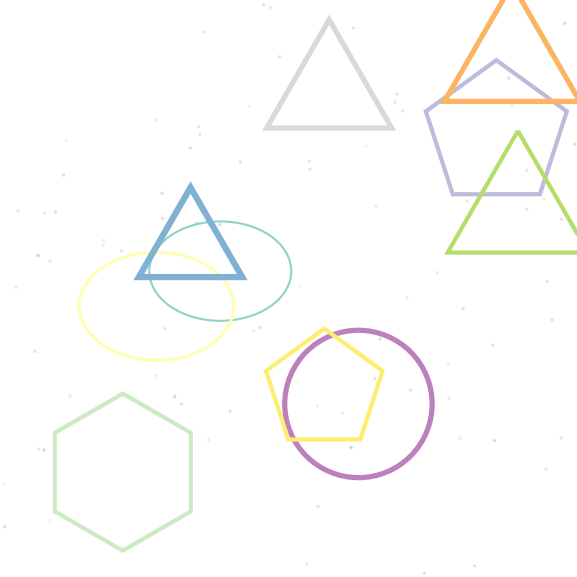[{"shape": "oval", "thickness": 1, "radius": 0.61, "center": [0.381, 0.53]}, {"shape": "oval", "thickness": 1.5, "radius": 0.67, "center": [0.271, 0.469]}, {"shape": "pentagon", "thickness": 2, "radius": 0.64, "center": [0.859, 0.767]}, {"shape": "triangle", "thickness": 3, "radius": 0.52, "center": [0.33, 0.571]}, {"shape": "triangle", "thickness": 2.5, "radius": 0.68, "center": [0.887, 0.891]}, {"shape": "triangle", "thickness": 2, "radius": 0.7, "center": [0.897, 0.632]}, {"shape": "triangle", "thickness": 2.5, "radius": 0.63, "center": [0.57, 0.84]}, {"shape": "circle", "thickness": 2.5, "radius": 0.64, "center": [0.621, 0.3]}, {"shape": "hexagon", "thickness": 2, "radius": 0.68, "center": [0.213, 0.182]}, {"shape": "pentagon", "thickness": 2, "radius": 0.53, "center": [0.562, 0.324]}]